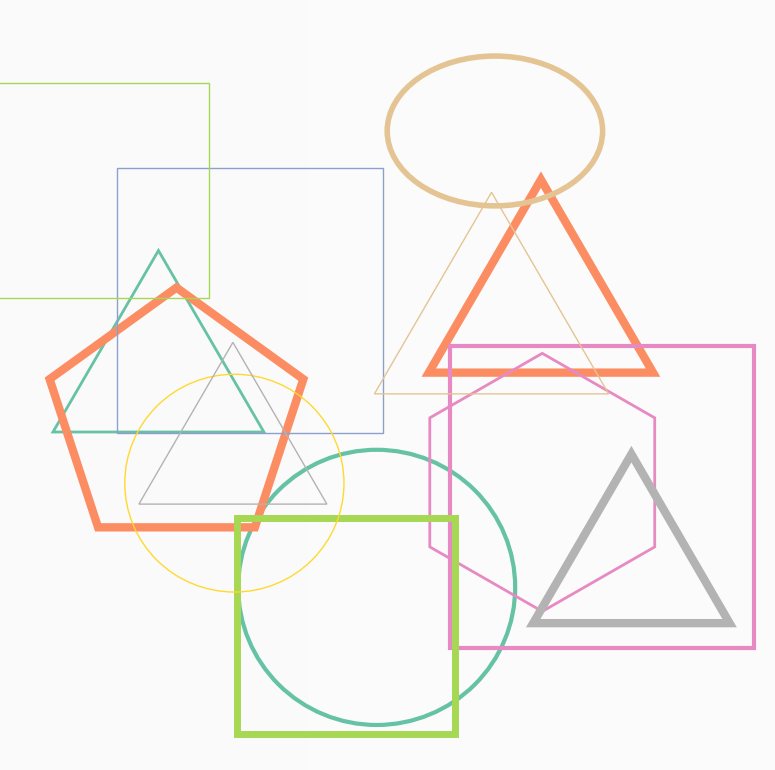[{"shape": "circle", "thickness": 1.5, "radius": 0.89, "center": [0.486, 0.237]}, {"shape": "triangle", "thickness": 1, "radius": 0.79, "center": [0.204, 0.518]}, {"shape": "pentagon", "thickness": 3, "radius": 0.86, "center": [0.228, 0.454]}, {"shape": "triangle", "thickness": 3, "radius": 0.84, "center": [0.698, 0.6]}, {"shape": "square", "thickness": 0.5, "radius": 0.86, "center": [0.323, 0.61]}, {"shape": "square", "thickness": 1.5, "radius": 0.98, "center": [0.777, 0.354]}, {"shape": "hexagon", "thickness": 1, "radius": 0.84, "center": [0.7, 0.374]}, {"shape": "square", "thickness": 2.5, "radius": 0.7, "center": [0.447, 0.187]}, {"shape": "square", "thickness": 0.5, "radius": 0.7, "center": [0.13, 0.753]}, {"shape": "circle", "thickness": 0.5, "radius": 0.71, "center": [0.302, 0.373]}, {"shape": "triangle", "thickness": 0.5, "radius": 0.87, "center": [0.634, 0.576]}, {"shape": "oval", "thickness": 2, "radius": 0.69, "center": [0.639, 0.83]}, {"shape": "triangle", "thickness": 0.5, "radius": 0.7, "center": [0.301, 0.415]}, {"shape": "triangle", "thickness": 3, "radius": 0.73, "center": [0.815, 0.264]}]